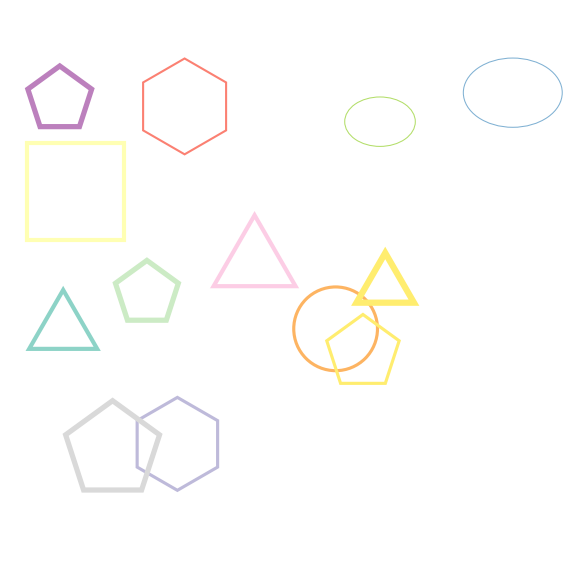[{"shape": "triangle", "thickness": 2, "radius": 0.34, "center": [0.109, 0.429]}, {"shape": "square", "thickness": 2, "radius": 0.42, "center": [0.131, 0.668]}, {"shape": "hexagon", "thickness": 1.5, "radius": 0.4, "center": [0.307, 0.231]}, {"shape": "hexagon", "thickness": 1, "radius": 0.41, "center": [0.32, 0.815]}, {"shape": "oval", "thickness": 0.5, "radius": 0.43, "center": [0.888, 0.839]}, {"shape": "circle", "thickness": 1.5, "radius": 0.36, "center": [0.581, 0.43]}, {"shape": "oval", "thickness": 0.5, "radius": 0.31, "center": [0.658, 0.788]}, {"shape": "triangle", "thickness": 2, "radius": 0.41, "center": [0.441, 0.545]}, {"shape": "pentagon", "thickness": 2.5, "radius": 0.43, "center": [0.195, 0.22]}, {"shape": "pentagon", "thickness": 2.5, "radius": 0.29, "center": [0.103, 0.827]}, {"shape": "pentagon", "thickness": 2.5, "radius": 0.29, "center": [0.254, 0.491]}, {"shape": "pentagon", "thickness": 1.5, "radius": 0.33, "center": [0.628, 0.389]}, {"shape": "triangle", "thickness": 3, "radius": 0.29, "center": [0.667, 0.504]}]